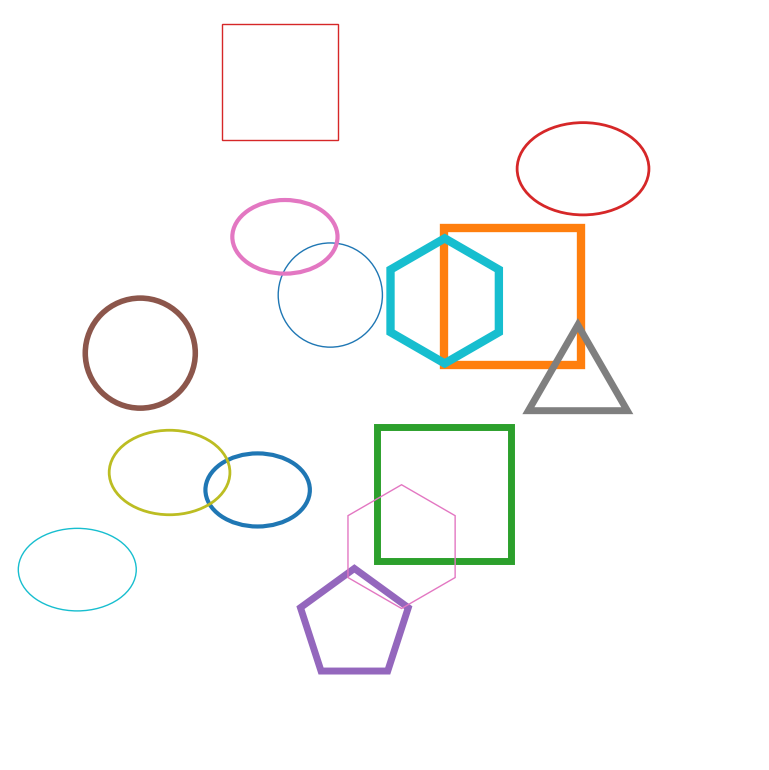[{"shape": "oval", "thickness": 1.5, "radius": 0.34, "center": [0.335, 0.364]}, {"shape": "circle", "thickness": 0.5, "radius": 0.34, "center": [0.429, 0.617]}, {"shape": "square", "thickness": 3, "radius": 0.44, "center": [0.666, 0.615]}, {"shape": "square", "thickness": 2.5, "radius": 0.43, "center": [0.577, 0.358]}, {"shape": "square", "thickness": 0.5, "radius": 0.38, "center": [0.364, 0.893]}, {"shape": "oval", "thickness": 1, "radius": 0.43, "center": [0.757, 0.781]}, {"shape": "pentagon", "thickness": 2.5, "radius": 0.37, "center": [0.46, 0.188]}, {"shape": "circle", "thickness": 2, "radius": 0.36, "center": [0.182, 0.541]}, {"shape": "hexagon", "thickness": 0.5, "radius": 0.4, "center": [0.521, 0.29]}, {"shape": "oval", "thickness": 1.5, "radius": 0.34, "center": [0.37, 0.692]}, {"shape": "triangle", "thickness": 2.5, "radius": 0.37, "center": [0.75, 0.504]}, {"shape": "oval", "thickness": 1, "radius": 0.39, "center": [0.22, 0.386]}, {"shape": "hexagon", "thickness": 3, "radius": 0.41, "center": [0.578, 0.609]}, {"shape": "oval", "thickness": 0.5, "radius": 0.38, "center": [0.1, 0.26]}]